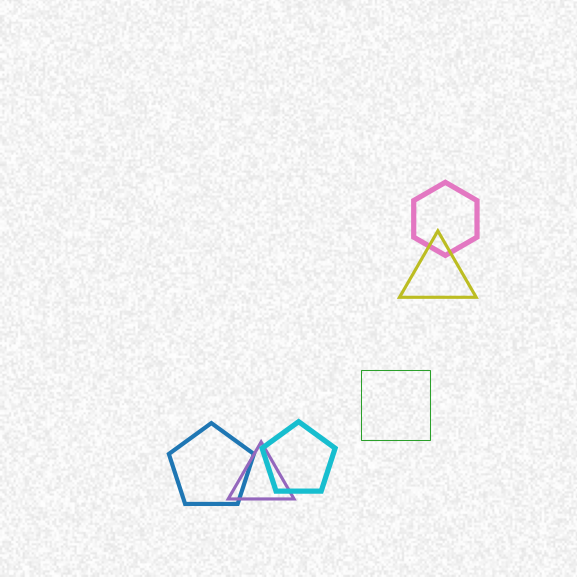[{"shape": "pentagon", "thickness": 2, "radius": 0.39, "center": [0.366, 0.189]}, {"shape": "square", "thickness": 0.5, "radius": 0.3, "center": [0.685, 0.298]}, {"shape": "triangle", "thickness": 1.5, "radius": 0.33, "center": [0.452, 0.168]}, {"shape": "hexagon", "thickness": 2.5, "radius": 0.32, "center": [0.771, 0.62]}, {"shape": "triangle", "thickness": 1.5, "radius": 0.38, "center": [0.758, 0.523]}, {"shape": "pentagon", "thickness": 2.5, "radius": 0.33, "center": [0.517, 0.202]}]